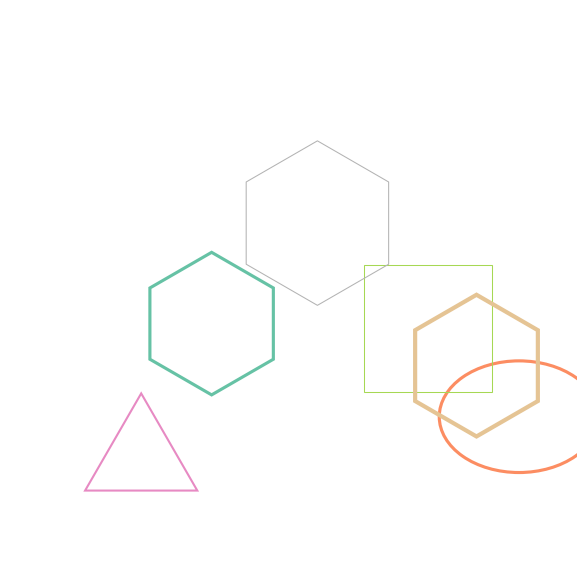[{"shape": "hexagon", "thickness": 1.5, "radius": 0.62, "center": [0.366, 0.439]}, {"shape": "oval", "thickness": 1.5, "radius": 0.69, "center": [0.899, 0.278]}, {"shape": "triangle", "thickness": 1, "radius": 0.56, "center": [0.244, 0.206]}, {"shape": "square", "thickness": 0.5, "radius": 0.55, "center": [0.741, 0.43]}, {"shape": "hexagon", "thickness": 2, "radius": 0.61, "center": [0.825, 0.366]}, {"shape": "hexagon", "thickness": 0.5, "radius": 0.71, "center": [0.55, 0.613]}]